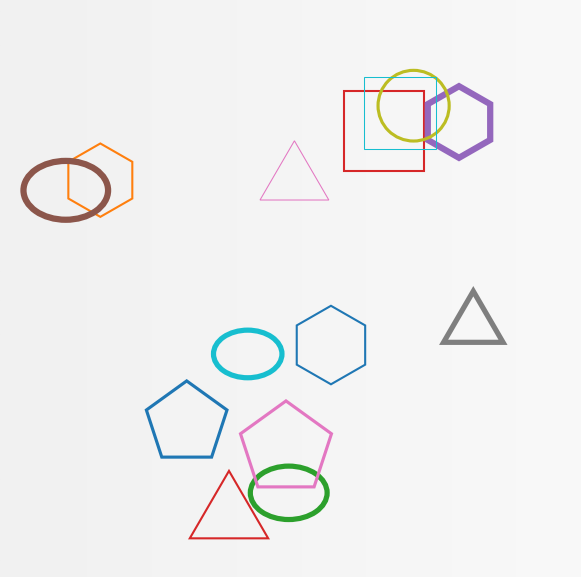[{"shape": "hexagon", "thickness": 1, "radius": 0.34, "center": [0.569, 0.402]}, {"shape": "pentagon", "thickness": 1.5, "radius": 0.36, "center": [0.321, 0.267]}, {"shape": "hexagon", "thickness": 1, "radius": 0.32, "center": [0.173, 0.687]}, {"shape": "oval", "thickness": 2.5, "radius": 0.33, "center": [0.497, 0.146]}, {"shape": "square", "thickness": 1, "radius": 0.35, "center": [0.661, 0.773]}, {"shape": "triangle", "thickness": 1, "radius": 0.39, "center": [0.394, 0.106]}, {"shape": "hexagon", "thickness": 3, "radius": 0.31, "center": [0.79, 0.788]}, {"shape": "oval", "thickness": 3, "radius": 0.36, "center": [0.113, 0.67]}, {"shape": "pentagon", "thickness": 1.5, "radius": 0.41, "center": [0.492, 0.223]}, {"shape": "triangle", "thickness": 0.5, "radius": 0.34, "center": [0.507, 0.687]}, {"shape": "triangle", "thickness": 2.5, "radius": 0.3, "center": [0.814, 0.436]}, {"shape": "circle", "thickness": 1.5, "radius": 0.31, "center": [0.712, 0.816]}, {"shape": "square", "thickness": 0.5, "radius": 0.31, "center": [0.689, 0.803]}, {"shape": "oval", "thickness": 2.5, "radius": 0.29, "center": [0.426, 0.386]}]